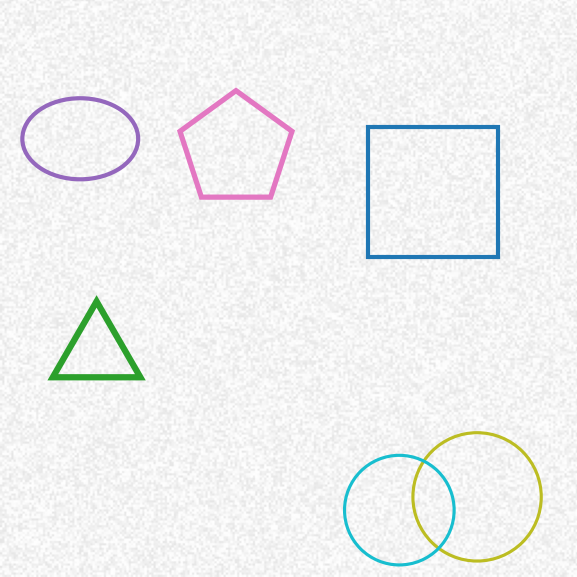[{"shape": "square", "thickness": 2, "radius": 0.56, "center": [0.749, 0.667]}, {"shape": "triangle", "thickness": 3, "radius": 0.44, "center": [0.167, 0.39]}, {"shape": "oval", "thickness": 2, "radius": 0.5, "center": [0.139, 0.759]}, {"shape": "pentagon", "thickness": 2.5, "radius": 0.51, "center": [0.409, 0.74]}, {"shape": "circle", "thickness": 1.5, "radius": 0.56, "center": [0.826, 0.139]}, {"shape": "circle", "thickness": 1.5, "radius": 0.47, "center": [0.691, 0.116]}]